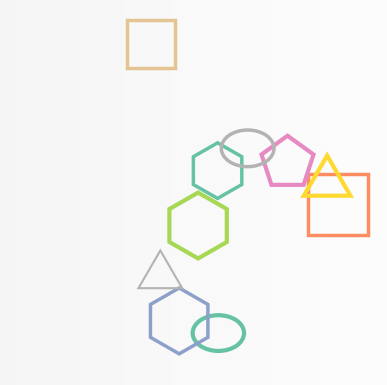[{"shape": "hexagon", "thickness": 2.5, "radius": 0.36, "center": [0.562, 0.557]}, {"shape": "oval", "thickness": 3, "radius": 0.33, "center": [0.564, 0.135]}, {"shape": "square", "thickness": 2.5, "radius": 0.39, "center": [0.872, 0.469]}, {"shape": "hexagon", "thickness": 2.5, "radius": 0.43, "center": [0.462, 0.166]}, {"shape": "pentagon", "thickness": 3, "radius": 0.35, "center": [0.742, 0.577]}, {"shape": "hexagon", "thickness": 3, "radius": 0.43, "center": [0.511, 0.414]}, {"shape": "triangle", "thickness": 3, "radius": 0.35, "center": [0.844, 0.526]}, {"shape": "square", "thickness": 2.5, "radius": 0.31, "center": [0.39, 0.886]}, {"shape": "triangle", "thickness": 1.5, "radius": 0.33, "center": [0.414, 0.284]}, {"shape": "oval", "thickness": 2.5, "radius": 0.34, "center": [0.639, 0.615]}]